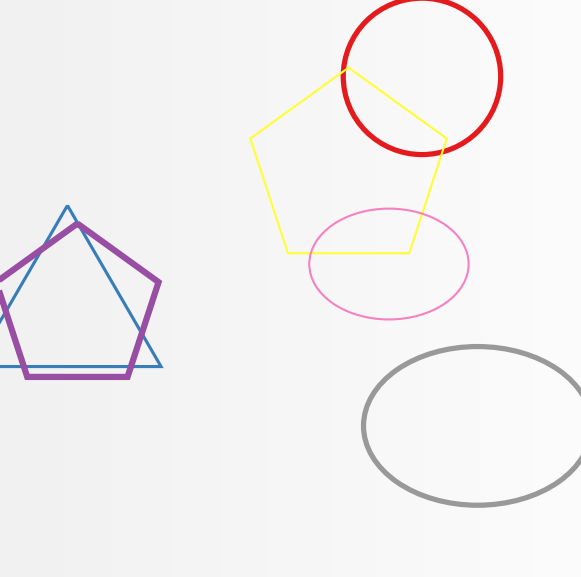[{"shape": "circle", "thickness": 2.5, "radius": 0.68, "center": [0.726, 0.867]}, {"shape": "triangle", "thickness": 1.5, "radius": 0.93, "center": [0.116, 0.457]}, {"shape": "pentagon", "thickness": 3, "radius": 0.73, "center": [0.133, 0.465]}, {"shape": "pentagon", "thickness": 1, "radius": 0.89, "center": [0.6, 0.704]}, {"shape": "oval", "thickness": 1, "radius": 0.69, "center": [0.669, 0.542]}, {"shape": "oval", "thickness": 2.5, "radius": 0.98, "center": [0.822, 0.262]}]